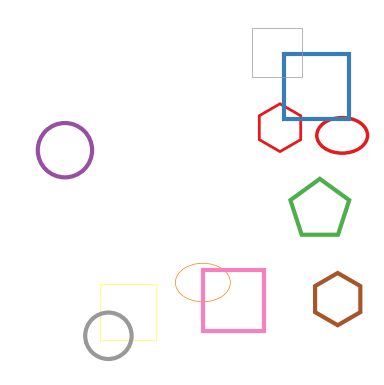[{"shape": "oval", "thickness": 2.5, "radius": 0.33, "center": [0.889, 0.648]}, {"shape": "hexagon", "thickness": 2, "radius": 0.31, "center": [0.727, 0.668]}, {"shape": "square", "thickness": 3, "radius": 0.42, "center": [0.822, 0.775]}, {"shape": "pentagon", "thickness": 3, "radius": 0.4, "center": [0.831, 0.455]}, {"shape": "circle", "thickness": 3, "radius": 0.35, "center": [0.169, 0.61]}, {"shape": "oval", "thickness": 0.5, "radius": 0.36, "center": [0.527, 0.266]}, {"shape": "square", "thickness": 0.5, "radius": 0.36, "center": [0.333, 0.191]}, {"shape": "hexagon", "thickness": 3, "radius": 0.34, "center": [0.877, 0.223]}, {"shape": "square", "thickness": 3, "radius": 0.39, "center": [0.607, 0.22]}, {"shape": "square", "thickness": 0.5, "radius": 0.32, "center": [0.72, 0.864]}, {"shape": "circle", "thickness": 3, "radius": 0.3, "center": [0.282, 0.128]}]